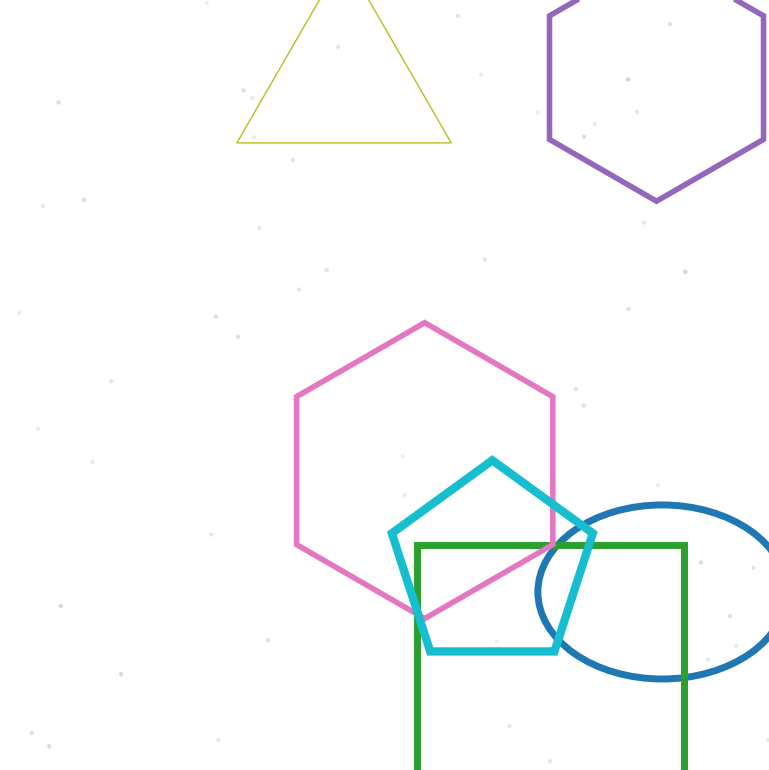[{"shape": "oval", "thickness": 2.5, "radius": 0.81, "center": [0.86, 0.231]}, {"shape": "square", "thickness": 2.5, "radius": 0.87, "center": [0.715, 0.119]}, {"shape": "hexagon", "thickness": 2, "radius": 0.8, "center": [0.853, 0.899]}, {"shape": "hexagon", "thickness": 2, "radius": 0.96, "center": [0.552, 0.389]}, {"shape": "triangle", "thickness": 0.5, "radius": 0.8, "center": [0.447, 0.895]}, {"shape": "pentagon", "thickness": 3, "radius": 0.69, "center": [0.639, 0.265]}]